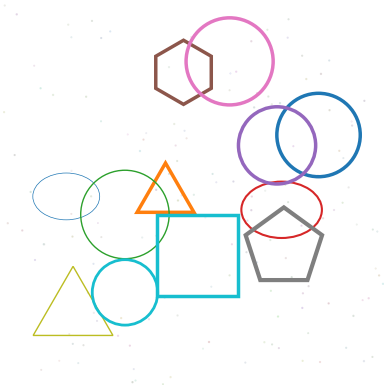[{"shape": "oval", "thickness": 0.5, "radius": 0.43, "center": [0.172, 0.49]}, {"shape": "circle", "thickness": 2.5, "radius": 0.54, "center": [0.827, 0.649]}, {"shape": "triangle", "thickness": 2.5, "radius": 0.43, "center": [0.43, 0.491]}, {"shape": "circle", "thickness": 1, "radius": 0.57, "center": [0.324, 0.443]}, {"shape": "oval", "thickness": 1.5, "radius": 0.52, "center": [0.732, 0.455]}, {"shape": "circle", "thickness": 2.5, "radius": 0.5, "center": [0.72, 0.622]}, {"shape": "hexagon", "thickness": 2.5, "radius": 0.42, "center": [0.477, 0.812]}, {"shape": "circle", "thickness": 2.5, "radius": 0.57, "center": [0.596, 0.841]}, {"shape": "pentagon", "thickness": 3, "radius": 0.52, "center": [0.737, 0.357]}, {"shape": "triangle", "thickness": 1, "radius": 0.6, "center": [0.19, 0.189]}, {"shape": "square", "thickness": 2.5, "radius": 0.53, "center": [0.513, 0.337]}, {"shape": "circle", "thickness": 2, "radius": 0.43, "center": [0.325, 0.241]}]